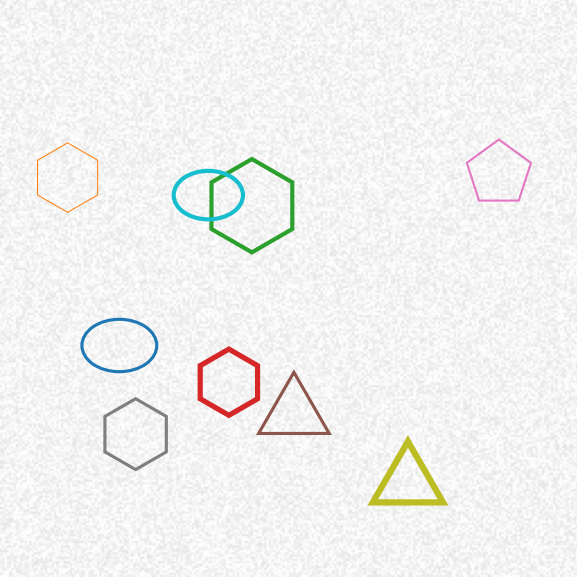[{"shape": "oval", "thickness": 1.5, "radius": 0.32, "center": [0.207, 0.401]}, {"shape": "hexagon", "thickness": 0.5, "radius": 0.3, "center": [0.117, 0.692]}, {"shape": "hexagon", "thickness": 2, "radius": 0.4, "center": [0.436, 0.643]}, {"shape": "hexagon", "thickness": 2.5, "radius": 0.29, "center": [0.396, 0.337]}, {"shape": "triangle", "thickness": 1.5, "radius": 0.35, "center": [0.509, 0.284]}, {"shape": "pentagon", "thickness": 1, "radius": 0.29, "center": [0.864, 0.699]}, {"shape": "hexagon", "thickness": 1.5, "radius": 0.31, "center": [0.235, 0.247]}, {"shape": "triangle", "thickness": 3, "radius": 0.35, "center": [0.706, 0.164]}, {"shape": "oval", "thickness": 2, "radius": 0.3, "center": [0.361, 0.661]}]